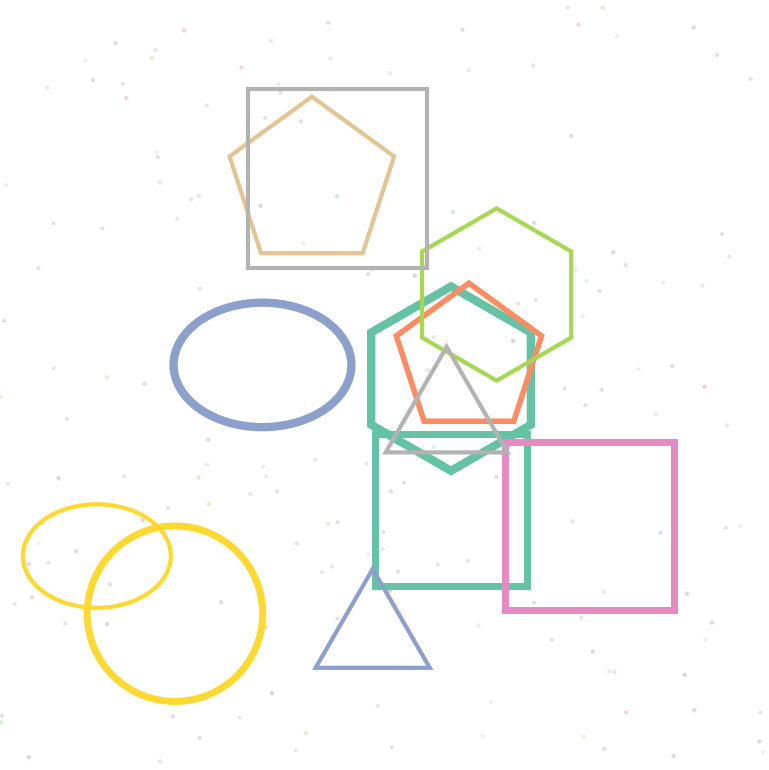[{"shape": "square", "thickness": 2.5, "radius": 0.49, "center": [0.586, 0.338]}, {"shape": "hexagon", "thickness": 3, "radius": 0.6, "center": [0.586, 0.508]}, {"shape": "pentagon", "thickness": 2, "radius": 0.5, "center": [0.609, 0.533]}, {"shape": "triangle", "thickness": 1.5, "radius": 0.43, "center": [0.484, 0.176]}, {"shape": "oval", "thickness": 3, "radius": 0.58, "center": [0.341, 0.526]}, {"shape": "square", "thickness": 2.5, "radius": 0.55, "center": [0.766, 0.317]}, {"shape": "hexagon", "thickness": 1.5, "radius": 0.56, "center": [0.645, 0.618]}, {"shape": "circle", "thickness": 2.5, "radius": 0.57, "center": [0.227, 0.203]}, {"shape": "oval", "thickness": 1.5, "radius": 0.48, "center": [0.126, 0.278]}, {"shape": "pentagon", "thickness": 1.5, "radius": 0.56, "center": [0.405, 0.762]}, {"shape": "triangle", "thickness": 1.5, "radius": 0.46, "center": [0.58, 0.458]}, {"shape": "square", "thickness": 1.5, "radius": 0.58, "center": [0.439, 0.768]}]